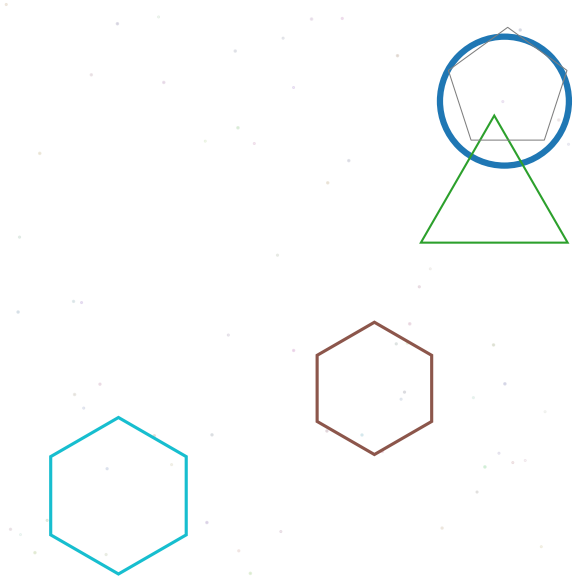[{"shape": "circle", "thickness": 3, "radius": 0.56, "center": [0.873, 0.824]}, {"shape": "triangle", "thickness": 1, "radius": 0.73, "center": [0.856, 0.652]}, {"shape": "hexagon", "thickness": 1.5, "radius": 0.57, "center": [0.648, 0.327]}, {"shape": "pentagon", "thickness": 0.5, "radius": 0.54, "center": [0.879, 0.844]}, {"shape": "hexagon", "thickness": 1.5, "radius": 0.68, "center": [0.205, 0.141]}]